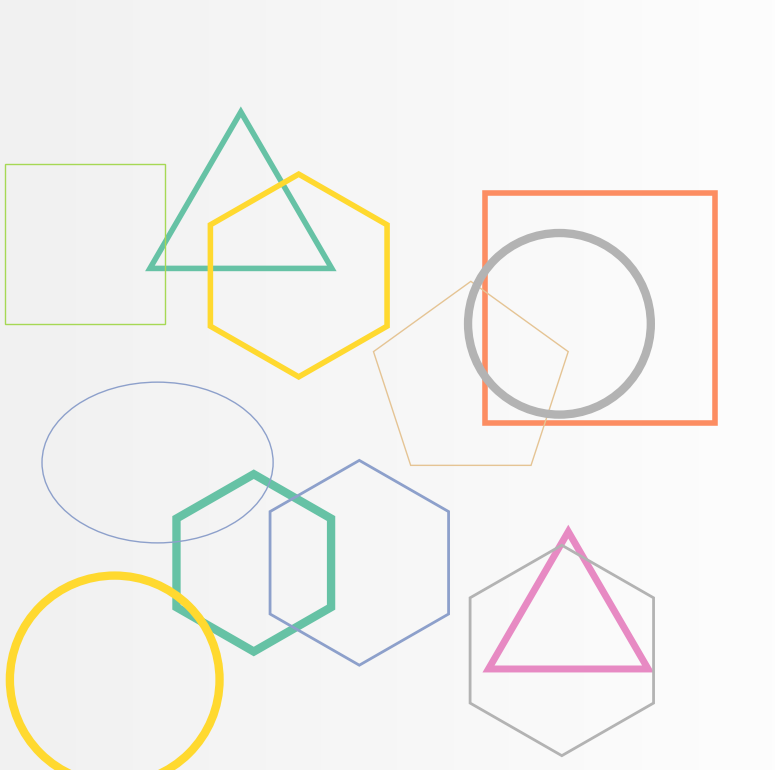[{"shape": "triangle", "thickness": 2, "radius": 0.68, "center": [0.311, 0.719]}, {"shape": "hexagon", "thickness": 3, "radius": 0.58, "center": [0.327, 0.269]}, {"shape": "square", "thickness": 2, "radius": 0.74, "center": [0.774, 0.6]}, {"shape": "oval", "thickness": 0.5, "radius": 0.75, "center": [0.203, 0.399]}, {"shape": "hexagon", "thickness": 1, "radius": 0.66, "center": [0.464, 0.269]}, {"shape": "triangle", "thickness": 2.5, "radius": 0.59, "center": [0.733, 0.191]}, {"shape": "square", "thickness": 0.5, "radius": 0.52, "center": [0.11, 0.683]}, {"shape": "circle", "thickness": 3, "radius": 0.68, "center": [0.148, 0.117]}, {"shape": "hexagon", "thickness": 2, "radius": 0.66, "center": [0.385, 0.642]}, {"shape": "pentagon", "thickness": 0.5, "radius": 0.66, "center": [0.608, 0.503]}, {"shape": "circle", "thickness": 3, "radius": 0.59, "center": [0.722, 0.579]}, {"shape": "hexagon", "thickness": 1, "radius": 0.68, "center": [0.725, 0.155]}]